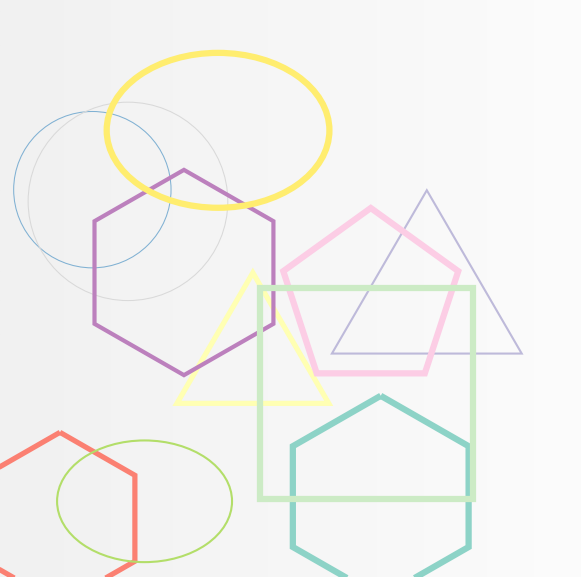[{"shape": "hexagon", "thickness": 3, "radius": 0.87, "center": [0.655, 0.139]}, {"shape": "triangle", "thickness": 2.5, "radius": 0.75, "center": [0.435, 0.376]}, {"shape": "triangle", "thickness": 1, "radius": 0.94, "center": [0.734, 0.481]}, {"shape": "hexagon", "thickness": 2.5, "radius": 0.74, "center": [0.103, 0.102]}, {"shape": "circle", "thickness": 0.5, "radius": 0.68, "center": [0.159, 0.671]}, {"shape": "oval", "thickness": 1, "radius": 0.75, "center": [0.249, 0.131]}, {"shape": "pentagon", "thickness": 3, "radius": 0.79, "center": [0.638, 0.481]}, {"shape": "circle", "thickness": 0.5, "radius": 0.86, "center": [0.22, 0.65]}, {"shape": "hexagon", "thickness": 2, "radius": 0.89, "center": [0.317, 0.527]}, {"shape": "square", "thickness": 3, "radius": 0.91, "center": [0.631, 0.318]}, {"shape": "oval", "thickness": 3, "radius": 0.96, "center": [0.375, 0.773]}]